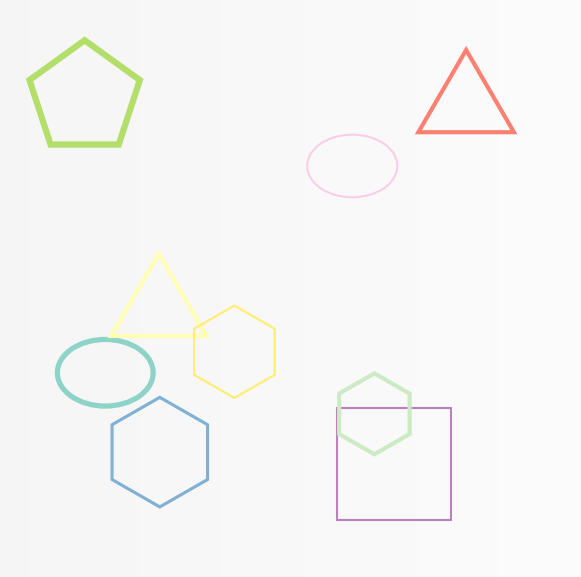[{"shape": "oval", "thickness": 2.5, "radius": 0.41, "center": [0.181, 0.354]}, {"shape": "triangle", "thickness": 2, "radius": 0.47, "center": [0.273, 0.465]}, {"shape": "triangle", "thickness": 2, "radius": 0.47, "center": [0.802, 0.818]}, {"shape": "hexagon", "thickness": 1.5, "radius": 0.47, "center": [0.275, 0.216]}, {"shape": "pentagon", "thickness": 3, "radius": 0.5, "center": [0.146, 0.83]}, {"shape": "oval", "thickness": 1, "radius": 0.39, "center": [0.606, 0.712]}, {"shape": "square", "thickness": 1, "radius": 0.49, "center": [0.678, 0.196]}, {"shape": "hexagon", "thickness": 2, "radius": 0.35, "center": [0.644, 0.283]}, {"shape": "hexagon", "thickness": 1, "radius": 0.4, "center": [0.403, 0.39]}]